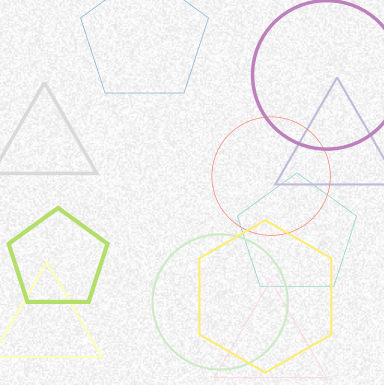[{"shape": "pentagon", "thickness": 0.5, "radius": 0.81, "center": [0.771, 0.388]}, {"shape": "triangle", "thickness": 1.5, "radius": 0.83, "center": [0.122, 0.155]}, {"shape": "triangle", "thickness": 1.5, "radius": 0.93, "center": [0.876, 0.614]}, {"shape": "circle", "thickness": 0.5, "radius": 0.77, "center": [0.704, 0.542]}, {"shape": "pentagon", "thickness": 0.5, "radius": 0.87, "center": [0.375, 0.9]}, {"shape": "pentagon", "thickness": 3, "radius": 0.67, "center": [0.151, 0.325]}, {"shape": "triangle", "thickness": 0.5, "radius": 0.84, "center": [0.703, 0.103]}, {"shape": "triangle", "thickness": 2.5, "radius": 0.79, "center": [0.115, 0.628]}, {"shape": "circle", "thickness": 2.5, "radius": 0.96, "center": [0.849, 0.806]}, {"shape": "circle", "thickness": 1.5, "radius": 0.88, "center": [0.572, 0.216]}, {"shape": "hexagon", "thickness": 1.5, "radius": 0.99, "center": [0.689, 0.23]}]